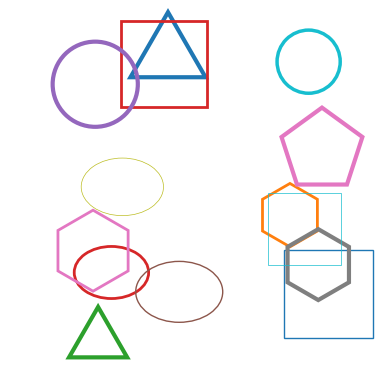[{"shape": "triangle", "thickness": 3, "radius": 0.56, "center": [0.436, 0.856]}, {"shape": "square", "thickness": 1, "radius": 0.58, "center": [0.853, 0.236]}, {"shape": "hexagon", "thickness": 2, "radius": 0.41, "center": [0.753, 0.441]}, {"shape": "triangle", "thickness": 3, "radius": 0.44, "center": [0.255, 0.115]}, {"shape": "oval", "thickness": 2, "radius": 0.48, "center": [0.289, 0.292]}, {"shape": "square", "thickness": 2, "radius": 0.56, "center": [0.427, 0.834]}, {"shape": "circle", "thickness": 3, "radius": 0.55, "center": [0.247, 0.781]}, {"shape": "oval", "thickness": 1, "radius": 0.57, "center": [0.466, 0.242]}, {"shape": "pentagon", "thickness": 3, "radius": 0.55, "center": [0.836, 0.61]}, {"shape": "hexagon", "thickness": 2, "radius": 0.53, "center": [0.242, 0.349]}, {"shape": "hexagon", "thickness": 3, "radius": 0.46, "center": [0.827, 0.313]}, {"shape": "oval", "thickness": 0.5, "radius": 0.53, "center": [0.318, 0.515]}, {"shape": "circle", "thickness": 2.5, "radius": 0.41, "center": [0.802, 0.84]}, {"shape": "square", "thickness": 0.5, "radius": 0.47, "center": [0.791, 0.406]}]